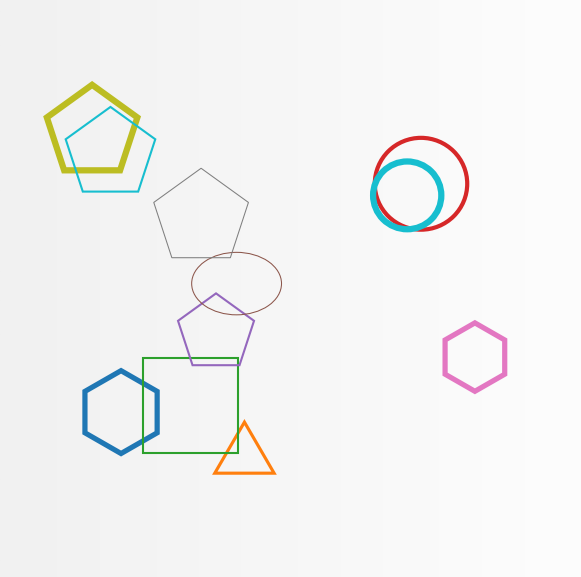[{"shape": "hexagon", "thickness": 2.5, "radius": 0.36, "center": [0.208, 0.286]}, {"shape": "triangle", "thickness": 1.5, "radius": 0.29, "center": [0.421, 0.209]}, {"shape": "square", "thickness": 1, "radius": 0.41, "center": [0.328, 0.297]}, {"shape": "circle", "thickness": 2, "radius": 0.4, "center": [0.724, 0.681]}, {"shape": "pentagon", "thickness": 1, "radius": 0.34, "center": [0.372, 0.422]}, {"shape": "oval", "thickness": 0.5, "radius": 0.39, "center": [0.407, 0.508]}, {"shape": "hexagon", "thickness": 2.5, "radius": 0.3, "center": [0.817, 0.381]}, {"shape": "pentagon", "thickness": 0.5, "radius": 0.43, "center": [0.346, 0.622]}, {"shape": "pentagon", "thickness": 3, "radius": 0.41, "center": [0.158, 0.77]}, {"shape": "pentagon", "thickness": 1, "radius": 0.41, "center": [0.19, 0.733]}, {"shape": "circle", "thickness": 3, "radius": 0.29, "center": [0.701, 0.661]}]